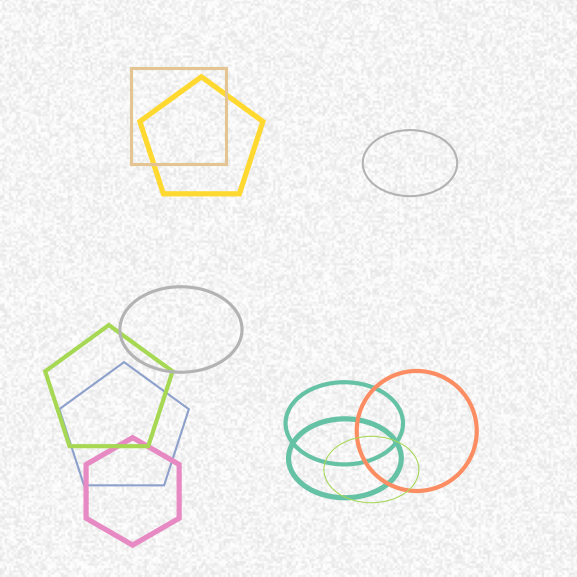[{"shape": "oval", "thickness": 2, "radius": 0.51, "center": [0.596, 0.266]}, {"shape": "oval", "thickness": 2.5, "radius": 0.49, "center": [0.597, 0.206]}, {"shape": "circle", "thickness": 2, "radius": 0.52, "center": [0.722, 0.253]}, {"shape": "pentagon", "thickness": 1, "radius": 0.59, "center": [0.215, 0.254]}, {"shape": "hexagon", "thickness": 2.5, "radius": 0.47, "center": [0.23, 0.148]}, {"shape": "pentagon", "thickness": 2, "radius": 0.58, "center": [0.189, 0.32]}, {"shape": "oval", "thickness": 0.5, "radius": 0.41, "center": [0.643, 0.186]}, {"shape": "pentagon", "thickness": 2.5, "radius": 0.56, "center": [0.349, 0.754]}, {"shape": "square", "thickness": 1.5, "radius": 0.41, "center": [0.309, 0.798]}, {"shape": "oval", "thickness": 1, "radius": 0.41, "center": [0.71, 0.717]}, {"shape": "oval", "thickness": 1.5, "radius": 0.53, "center": [0.313, 0.429]}]